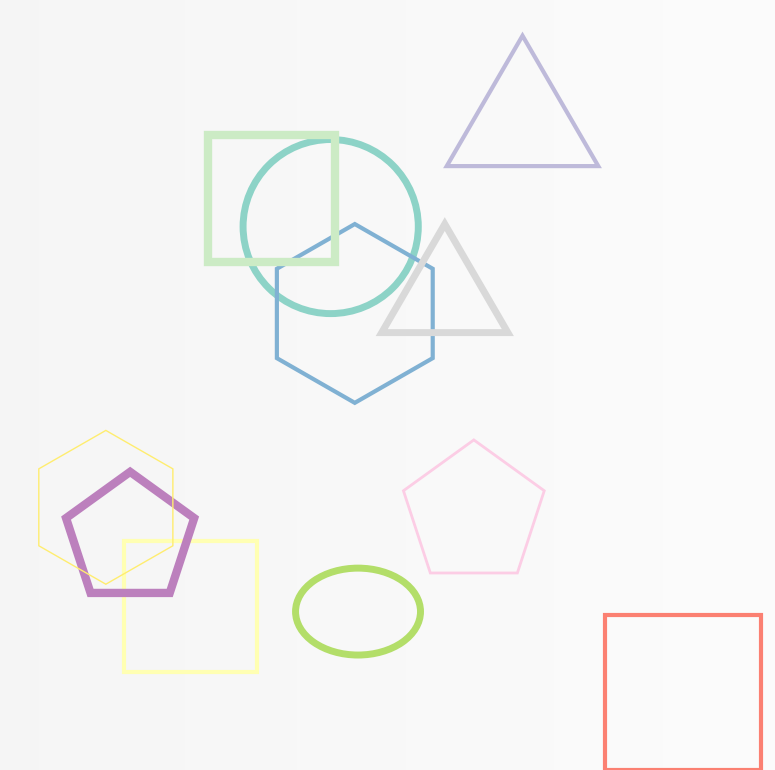[{"shape": "circle", "thickness": 2.5, "radius": 0.57, "center": [0.427, 0.706]}, {"shape": "square", "thickness": 1.5, "radius": 0.43, "center": [0.246, 0.212]}, {"shape": "triangle", "thickness": 1.5, "radius": 0.56, "center": [0.674, 0.841]}, {"shape": "square", "thickness": 1.5, "radius": 0.51, "center": [0.881, 0.101]}, {"shape": "hexagon", "thickness": 1.5, "radius": 0.58, "center": [0.458, 0.593]}, {"shape": "oval", "thickness": 2.5, "radius": 0.4, "center": [0.462, 0.206]}, {"shape": "pentagon", "thickness": 1, "radius": 0.48, "center": [0.611, 0.333]}, {"shape": "triangle", "thickness": 2.5, "radius": 0.47, "center": [0.574, 0.615]}, {"shape": "pentagon", "thickness": 3, "radius": 0.43, "center": [0.168, 0.3]}, {"shape": "square", "thickness": 3, "radius": 0.41, "center": [0.35, 0.742]}, {"shape": "hexagon", "thickness": 0.5, "radius": 0.5, "center": [0.137, 0.341]}]